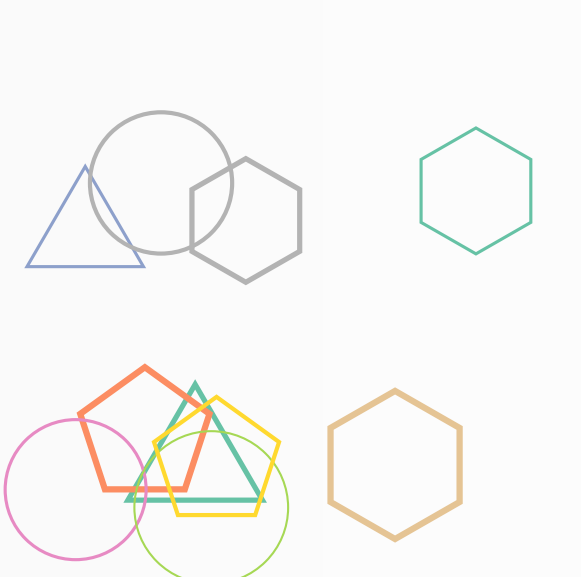[{"shape": "triangle", "thickness": 2.5, "radius": 0.67, "center": [0.336, 0.2]}, {"shape": "hexagon", "thickness": 1.5, "radius": 0.54, "center": [0.819, 0.669]}, {"shape": "pentagon", "thickness": 3, "radius": 0.58, "center": [0.249, 0.246]}, {"shape": "triangle", "thickness": 1.5, "radius": 0.58, "center": [0.147, 0.595]}, {"shape": "circle", "thickness": 1.5, "radius": 0.61, "center": [0.13, 0.151]}, {"shape": "circle", "thickness": 1, "radius": 0.66, "center": [0.363, 0.12]}, {"shape": "pentagon", "thickness": 2, "radius": 0.57, "center": [0.373, 0.199]}, {"shape": "hexagon", "thickness": 3, "radius": 0.64, "center": [0.68, 0.194]}, {"shape": "circle", "thickness": 2, "radius": 0.61, "center": [0.277, 0.682]}, {"shape": "hexagon", "thickness": 2.5, "radius": 0.54, "center": [0.423, 0.617]}]